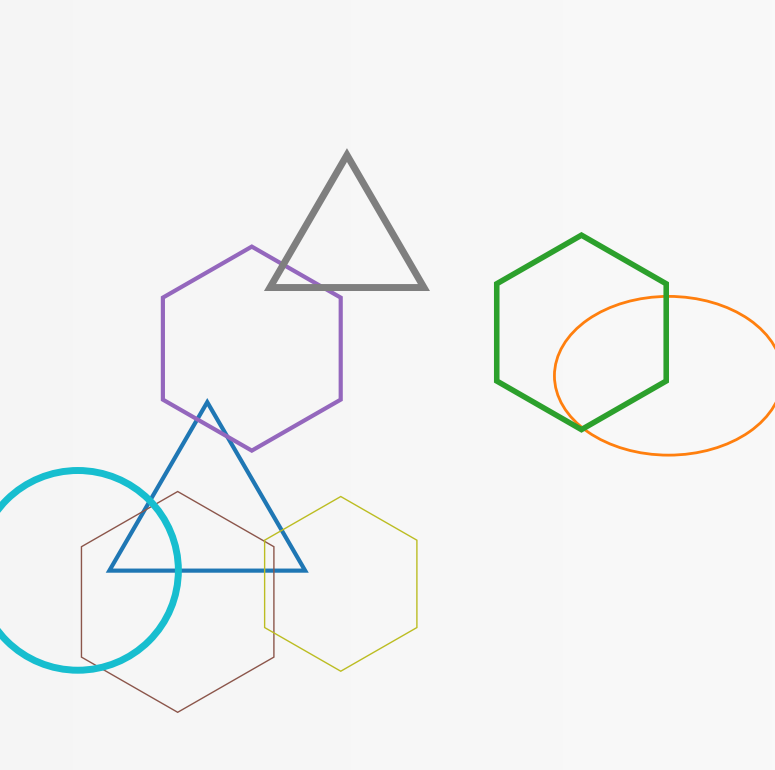[{"shape": "triangle", "thickness": 1.5, "radius": 0.73, "center": [0.267, 0.332]}, {"shape": "oval", "thickness": 1, "radius": 0.74, "center": [0.863, 0.512]}, {"shape": "hexagon", "thickness": 2, "radius": 0.63, "center": [0.75, 0.568]}, {"shape": "hexagon", "thickness": 1.5, "radius": 0.66, "center": [0.325, 0.547]}, {"shape": "hexagon", "thickness": 0.5, "radius": 0.72, "center": [0.229, 0.218]}, {"shape": "triangle", "thickness": 2.5, "radius": 0.57, "center": [0.448, 0.684]}, {"shape": "hexagon", "thickness": 0.5, "radius": 0.57, "center": [0.44, 0.242]}, {"shape": "circle", "thickness": 2.5, "radius": 0.65, "center": [0.1, 0.259]}]